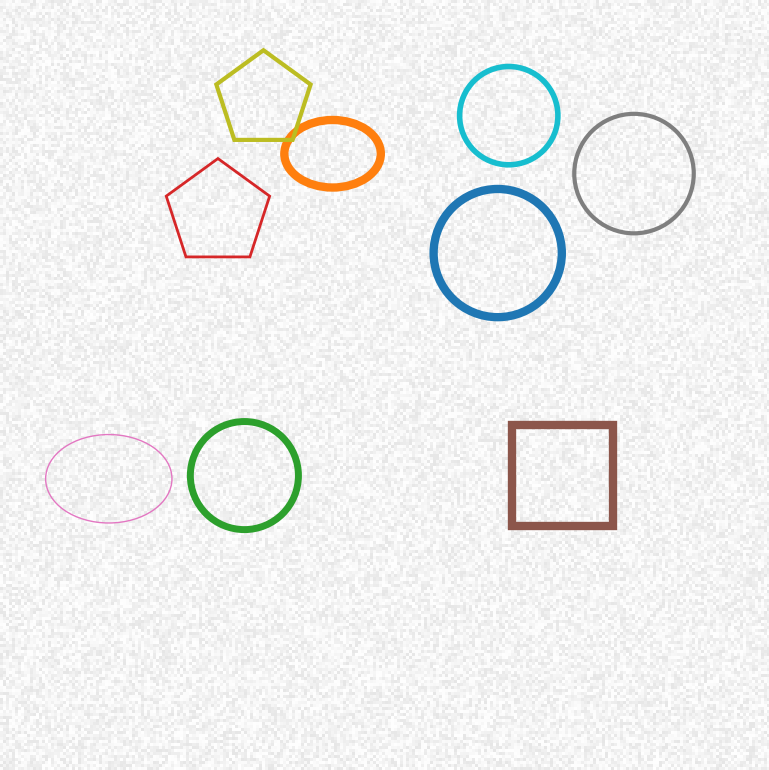[{"shape": "circle", "thickness": 3, "radius": 0.42, "center": [0.646, 0.671]}, {"shape": "oval", "thickness": 3, "radius": 0.31, "center": [0.432, 0.8]}, {"shape": "circle", "thickness": 2.5, "radius": 0.35, "center": [0.317, 0.382]}, {"shape": "pentagon", "thickness": 1, "radius": 0.35, "center": [0.283, 0.723]}, {"shape": "square", "thickness": 3, "radius": 0.33, "center": [0.73, 0.382]}, {"shape": "oval", "thickness": 0.5, "radius": 0.41, "center": [0.141, 0.378]}, {"shape": "circle", "thickness": 1.5, "radius": 0.39, "center": [0.823, 0.775]}, {"shape": "pentagon", "thickness": 1.5, "radius": 0.32, "center": [0.342, 0.87]}, {"shape": "circle", "thickness": 2, "radius": 0.32, "center": [0.661, 0.85]}]